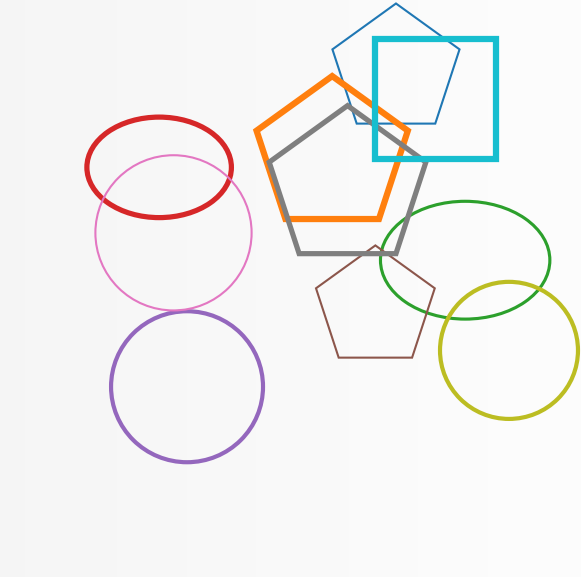[{"shape": "pentagon", "thickness": 1, "radius": 0.57, "center": [0.681, 0.878]}, {"shape": "pentagon", "thickness": 3, "radius": 0.68, "center": [0.572, 0.731]}, {"shape": "oval", "thickness": 1.5, "radius": 0.73, "center": [0.8, 0.549]}, {"shape": "oval", "thickness": 2.5, "radius": 0.62, "center": [0.274, 0.709]}, {"shape": "circle", "thickness": 2, "radius": 0.65, "center": [0.322, 0.329]}, {"shape": "pentagon", "thickness": 1, "radius": 0.54, "center": [0.646, 0.467]}, {"shape": "circle", "thickness": 1, "radius": 0.67, "center": [0.298, 0.596]}, {"shape": "pentagon", "thickness": 2.5, "radius": 0.71, "center": [0.598, 0.675]}, {"shape": "circle", "thickness": 2, "radius": 0.59, "center": [0.876, 0.392]}, {"shape": "square", "thickness": 3, "radius": 0.52, "center": [0.75, 0.828]}]